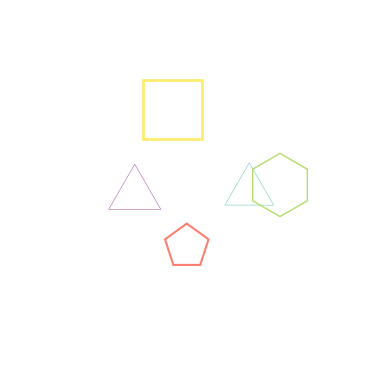[{"shape": "triangle", "thickness": 0.5, "radius": 0.37, "center": [0.647, 0.504]}, {"shape": "pentagon", "thickness": 1.5, "radius": 0.3, "center": [0.485, 0.36]}, {"shape": "hexagon", "thickness": 1, "radius": 0.41, "center": [0.727, 0.519]}, {"shape": "triangle", "thickness": 0.5, "radius": 0.39, "center": [0.35, 0.495]}, {"shape": "square", "thickness": 2, "radius": 0.38, "center": [0.448, 0.716]}]